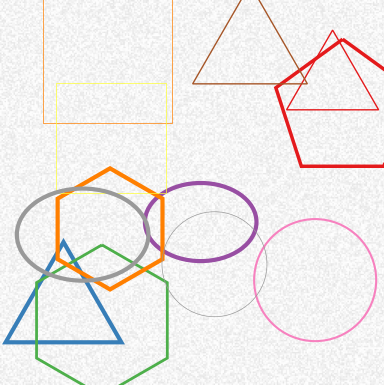[{"shape": "triangle", "thickness": 1, "radius": 0.69, "center": [0.864, 0.784]}, {"shape": "pentagon", "thickness": 2.5, "radius": 0.91, "center": [0.89, 0.716]}, {"shape": "triangle", "thickness": 3, "radius": 0.87, "center": [0.165, 0.198]}, {"shape": "hexagon", "thickness": 2, "radius": 0.98, "center": [0.265, 0.168]}, {"shape": "oval", "thickness": 3, "radius": 0.72, "center": [0.521, 0.423]}, {"shape": "hexagon", "thickness": 3, "radius": 0.79, "center": [0.286, 0.405]}, {"shape": "square", "thickness": 0.5, "radius": 0.83, "center": [0.28, 0.847]}, {"shape": "square", "thickness": 0.5, "radius": 0.71, "center": [0.289, 0.641]}, {"shape": "triangle", "thickness": 1, "radius": 0.86, "center": [0.649, 0.868]}, {"shape": "circle", "thickness": 1.5, "radius": 0.79, "center": [0.819, 0.272]}, {"shape": "circle", "thickness": 0.5, "radius": 0.68, "center": [0.557, 0.314]}, {"shape": "oval", "thickness": 3, "radius": 0.85, "center": [0.215, 0.391]}]